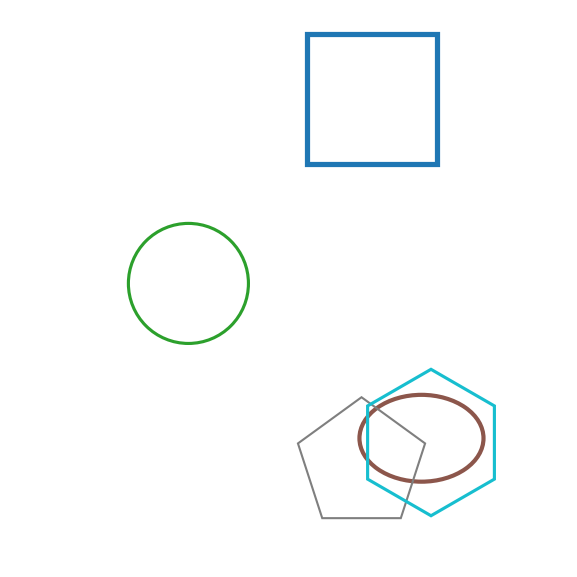[{"shape": "square", "thickness": 2.5, "radius": 0.56, "center": [0.644, 0.828]}, {"shape": "circle", "thickness": 1.5, "radius": 0.52, "center": [0.326, 0.508]}, {"shape": "oval", "thickness": 2, "radius": 0.54, "center": [0.73, 0.24]}, {"shape": "pentagon", "thickness": 1, "radius": 0.58, "center": [0.626, 0.196]}, {"shape": "hexagon", "thickness": 1.5, "radius": 0.63, "center": [0.746, 0.233]}]